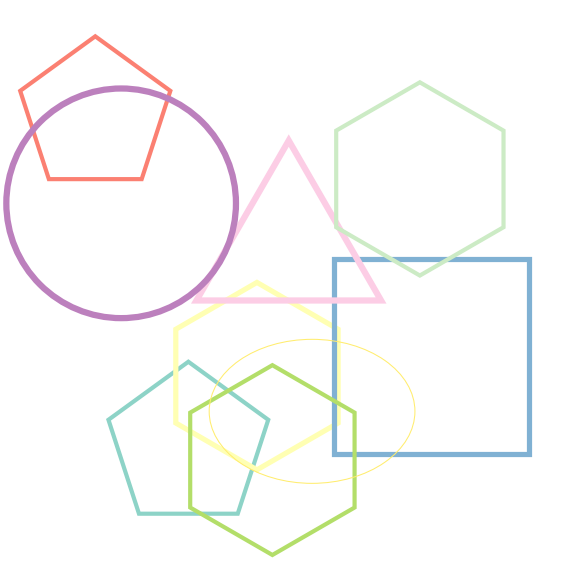[{"shape": "pentagon", "thickness": 2, "radius": 0.73, "center": [0.326, 0.227]}, {"shape": "hexagon", "thickness": 2.5, "radius": 0.81, "center": [0.445, 0.348]}, {"shape": "pentagon", "thickness": 2, "radius": 0.68, "center": [0.165, 0.8]}, {"shape": "square", "thickness": 2.5, "radius": 0.84, "center": [0.747, 0.381]}, {"shape": "hexagon", "thickness": 2, "radius": 0.82, "center": [0.472, 0.202]}, {"shape": "triangle", "thickness": 3, "radius": 0.92, "center": [0.5, 0.571]}, {"shape": "circle", "thickness": 3, "radius": 0.99, "center": [0.21, 0.647]}, {"shape": "hexagon", "thickness": 2, "radius": 0.84, "center": [0.727, 0.689]}, {"shape": "oval", "thickness": 0.5, "radius": 0.89, "center": [0.54, 0.287]}]